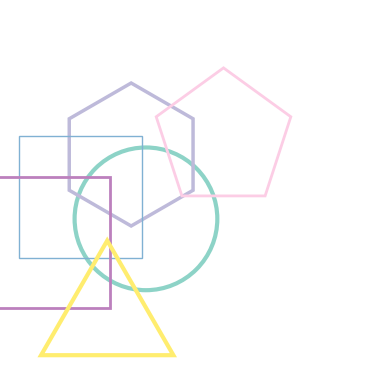[{"shape": "circle", "thickness": 3, "radius": 0.93, "center": [0.379, 0.432]}, {"shape": "hexagon", "thickness": 2.5, "radius": 0.93, "center": [0.341, 0.599]}, {"shape": "square", "thickness": 1, "radius": 0.8, "center": [0.209, 0.488]}, {"shape": "pentagon", "thickness": 2, "radius": 0.92, "center": [0.581, 0.64]}, {"shape": "square", "thickness": 2, "radius": 0.85, "center": [0.116, 0.371]}, {"shape": "triangle", "thickness": 3, "radius": 0.99, "center": [0.279, 0.177]}]